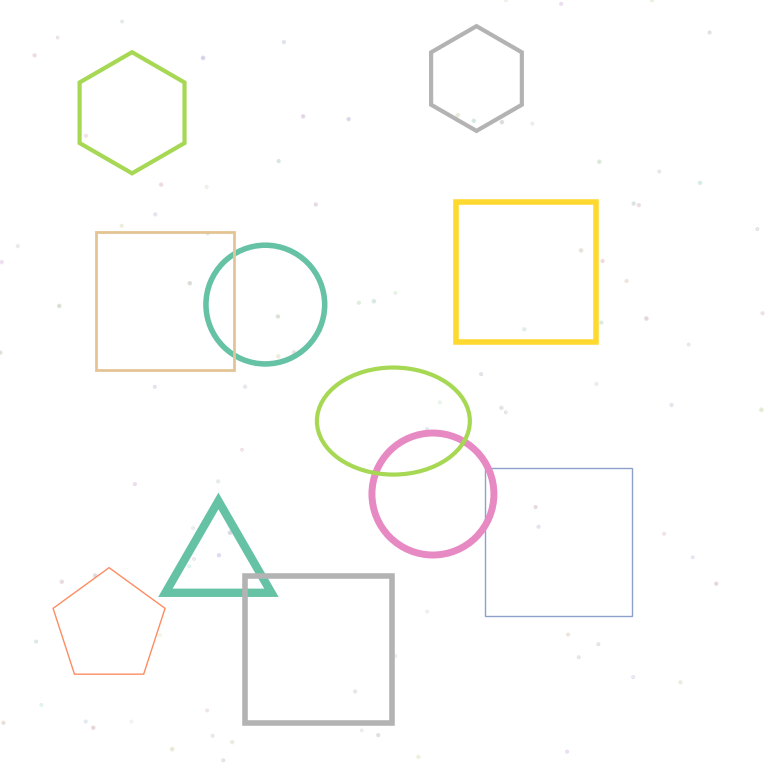[{"shape": "triangle", "thickness": 3, "radius": 0.4, "center": [0.284, 0.27]}, {"shape": "circle", "thickness": 2, "radius": 0.39, "center": [0.345, 0.604]}, {"shape": "pentagon", "thickness": 0.5, "radius": 0.38, "center": [0.142, 0.186]}, {"shape": "square", "thickness": 0.5, "radius": 0.48, "center": [0.725, 0.296]}, {"shape": "circle", "thickness": 2.5, "radius": 0.4, "center": [0.562, 0.358]}, {"shape": "hexagon", "thickness": 1.5, "radius": 0.39, "center": [0.171, 0.854]}, {"shape": "oval", "thickness": 1.5, "radius": 0.5, "center": [0.511, 0.453]}, {"shape": "square", "thickness": 2, "radius": 0.45, "center": [0.683, 0.647]}, {"shape": "square", "thickness": 1, "radius": 0.45, "center": [0.214, 0.609]}, {"shape": "hexagon", "thickness": 1.5, "radius": 0.34, "center": [0.619, 0.898]}, {"shape": "square", "thickness": 2, "radius": 0.48, "center": [0.414, 0.157]}]